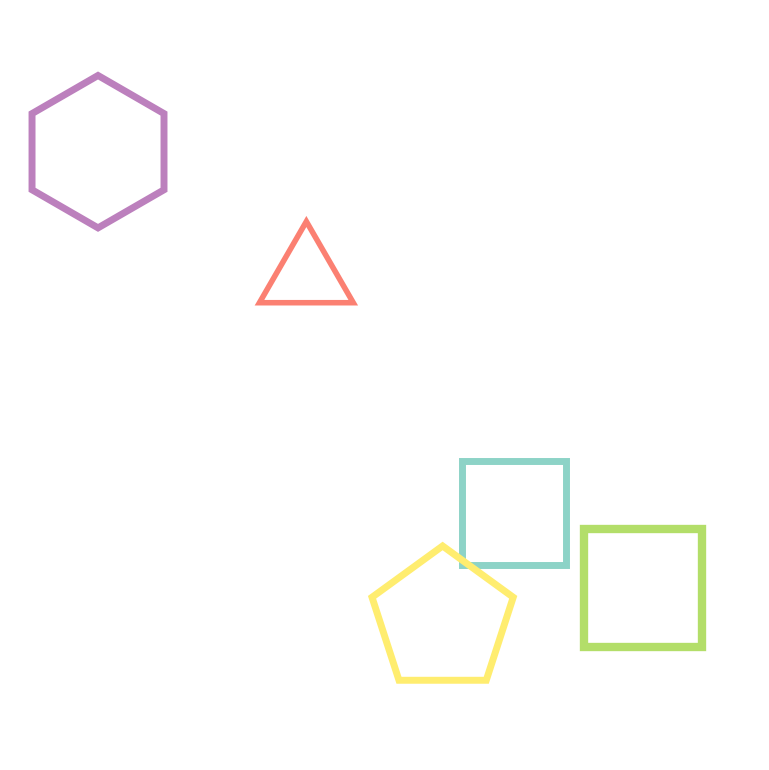[{"shape": "square", "thickness": 2.5, "radius": 0.34, "center": [0.667, 0.334]}, {"shape": "triangle", "thickness": 2, "radius": 0.35, "center": [0.398, 0.642]}, {"shape": "square", "thickness": 3, "radius": 0.38, "center": [0.836, 0.237]}, {"shape": "hexagon", "thickness": 2.5, "radius": 0.49, "center": [0.127, 0.803]}, {"shape": "pentagon", "thickness": 2.5, "radius": 0.48, "center": [0.575, 0.195]}]